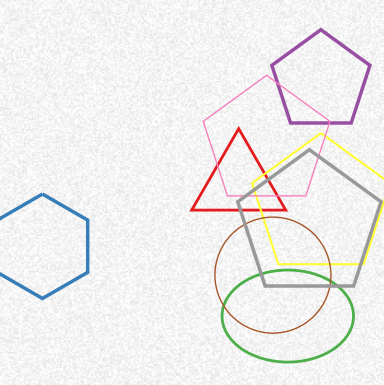[{"shape": "triangle", "thickness": 2, "radius": 0.71, "center": [0.62, 0.525]}, {"shape": "hexagon", "thickness": 2.5, "radius": 0.68, "center": [0.11, 0.36]}, {"shape": "oval", "thickness": 2, "radius": 0.85, "center": [0.747, 0.179]}, {"shape": "pentagon", "thickness": 2.5, "radius": 0.67, "center": [0.833, 0.789]}, {"shape": "pentagon", "thickness": 1.5, "radius": 0.94, "center": [0.834, 0.466]}, {"shape": "circle", "thickness": 1, "radius": 0.75, "center": [0.709, 0.285]}, {"shape": "pentagon", "thickness": 1, "radius": 0.87, "center": [0.693, 0.631]}, {"shape": "pentagon", "thickness": 2.5, "radius": 0.98, "center": [0.804, 0.415]}]